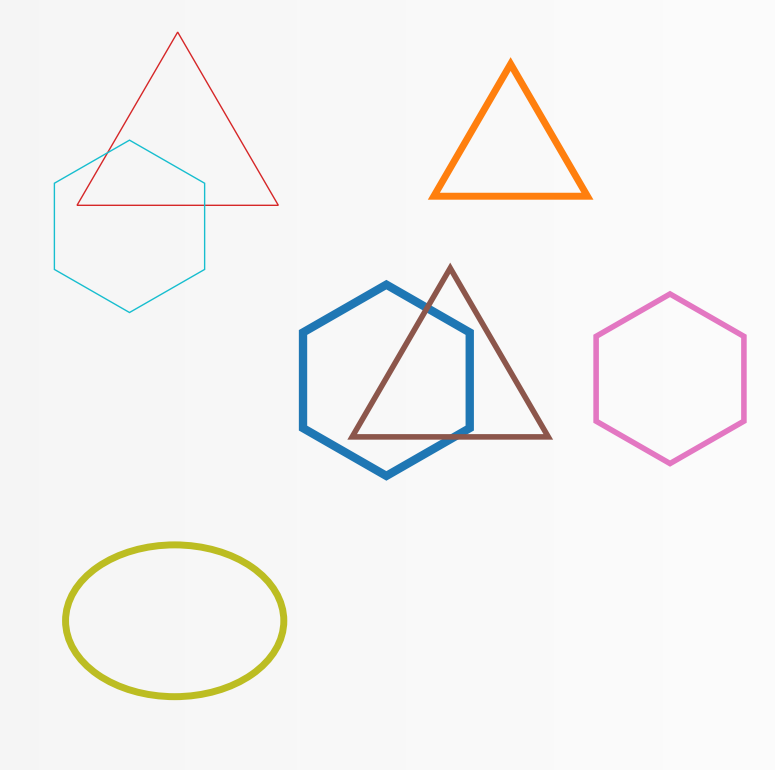[{"shape": "hexagon", "thickness": 3, "radius": 0.62, "center": [0.499, 0.506]}, {"shape": "triangle", "thickness": 2.5, "radius": 0.57, "center": [0.659, 0.802]}, {"shape": "triangle", "thickness": 0.5, "radius": 0.75, "center": [0.229, 0.808]}, {"shape": "triangle", "thickness": 2, "radius": 0.73, "center": [0.581, 0.506]}, {"shape": "hexagon", "thickness": 2, "radius": 0.55, "center": [0.865, 0.508]}, {"shape": "oval", "thickness": 2.5, "radius": 0.7, "center": [0.225, 0.194]}, {"shape": "hexagon", "thickness": 0.5, "radius": 0.56, "center": [0.167, 0.706]}]